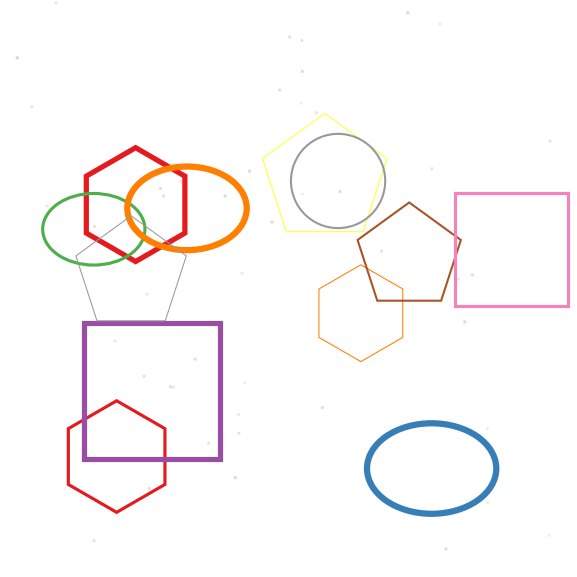[{"shape": "hexagon", "thickness": 2.5, "radius": 0.49, "center": [0.235, 0.645]}, {"shape": "hexagon", "thickness": 1.5, "radius": 0.48, "center": [0.202, 0.209]}, {"shape": "oval", "thickness": 3, "radius": 0.56, "center": [0.747, 0.188]}, {"shape": "oval", "thickness": 1.5, "radius": 0.44, "center": [0.162, 0.602]}, {"shape": "square", "thickness": 2.5, "radius": 0.59, "center": [0.263, 0.322]}, {"shape": "hexagon", "thickness": 0.5, "radius": 0.42, "center": [0.625, 0.457]}, {"shape": "oval", "thickness": 3, "radius": 0.52, "center": [0.324, 0.638]}, {"shape": "pentagon", "thickness": 0.5, "radius": 0.57, "center": [0.562, 0.69]}, {"shape": "pentagon", "thickness": 1, "radius": 0.47, "center": [0.709, 0.555]}, {"shape": "square", "thickness": 1.5, "radius": 0.49, "center": [0.885, 0.567]}, {"shape": "circle", "thickness": 1, "radius": 0.41, "center": [0.585, 0.686]}, {"shape": "pentagon", "thickness": 0.5, "radius": 0.5, "center": [0.227, 0.525]}]